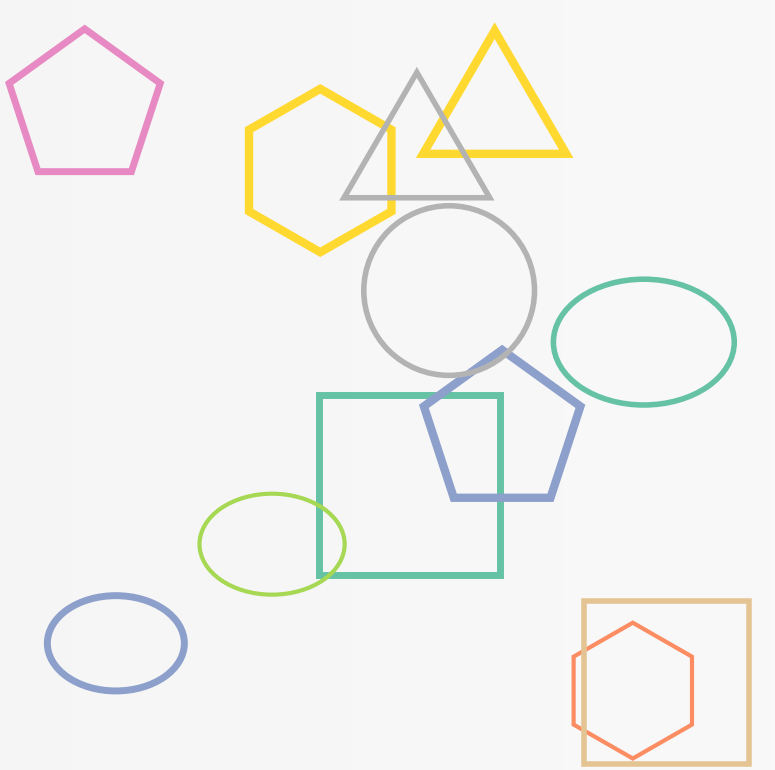[{"shape": "square", "thickness": 2.5, "radius": 0.59, "center": [0.529, 0.37]}, {"shape": "oval", "thickness": 2, "radius": 0.58, "center": [0.831, 0.556]}, {"shape": "hexagon", "thickness": 1.5, "radius": 0.44, "center": [0.817, 0.103]}, {"shape": "oval", "thickness": 2.5, "radius": 0.44, "center": [0.149, 0.165]}, {"shape": "pentagon", "thickness": 3, "radius": 0.53, "center": [0.648, 0.439]}, {"shape": "pentagon", "thickness": 2.5, "radius": 0.51, "center": [0.109, 0.86]}, {"shape": "oval", "thickness": 1.5, "radius": 0.47, "center": [0.351, 0.293]}, {"shape": "hexagon", "thickness": 3, "radius": 0.53, "center": [0.413, 0.779]}, {"shape": "triangle", "thickness": 3, "radius": 0.53, "center": [0.638, 0.854]}, {"shape": "square", "thickness": 2, "radius": 0.53, "center": [0.86, 0.113]}, {"shape": "triangle", "thickness": 2, "radius": 0.54, "center": [0.538, 0.797]}, {"shape": "circle", "thickness": 2, "radius": 0.55, "center": [0.58, 0.623]}]